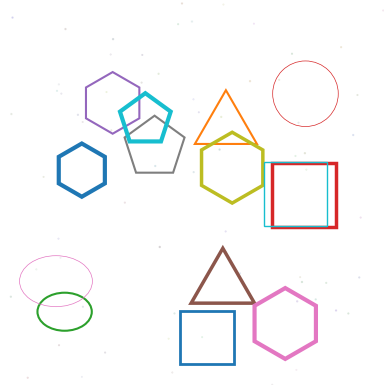[{"shape": "hexagon", "thickness": 3, "radius": 0.35, "center": [0.212, 0.558]}, {"shape": "square", "thickness": 2, "radius": 0.35, "center": [0.538, 0.124]}, {"shape": "triangle", "thickness": 1.5, "radius": 0.47, "center": [0.587, 0.673]}, {"shape": "oval", "thickness": 1.5, "radius": 0.35, "center": [0.168, 0.19]}, {"shape": "square", "thickness": 2.5, "radius": 0.42, "center": [0.789, 0.494]}, {"shape": "circle", "thickness": 0.5, "radius": 0.43, "center": [0.793, 0.757]}, {"shape": "hexagon", "thickness": 1.5, "radius": 0.4, "center": [0.293, 0.733]}, {"shape": "triangle", "thickness": 2.5, "radius": 0.48, "center": [0.579, 0.26]}, {"shape": "hexagon", "thickness": 3, "radius": 0.46, "center": [0.741, 0.16]}, {"shape": "oval", "thickness": 0.5, "radius": 0.47, "center": [0.145, 0.27]}, {"shape": "pentagon", "thickness": 1.5, "radius": 0.41, "center": [0.402, 0.618]}, {"shape": "hexagon", "thickness": 2.5, "radius": 0.46, "center": [0.603, 0.564]}, {"shape": "pentagon", "thickness": 3, "radius": 0.35, "center": [0.377, 0.689]}, {"shape": "square", "thickness": 1, "radius": 0.41, "center": [0.767, 0.496]}]